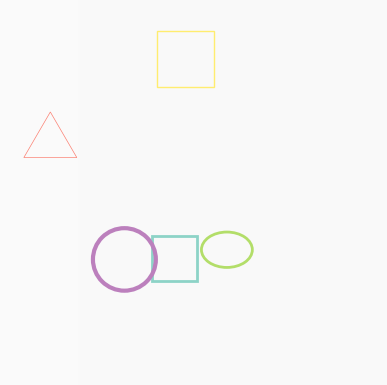[{"shape": "square", "thickness": 2, "radius": 0.29, "center": [0.45, 0.329]}, {"shape": "triangle", "thickness": 0.5, "radius": 0.39, "center": [0.13, 0.63]}, {"shape": "oval", "thickness": 2, "radius": 0.33, "center": [0.586, 0.351]}, {"shape": "circle", "thickness": 3, "radius": 0.41, "center": [0.321, 0.326]}, {"shape": "square", "thickness": 1, "radius": 0.37, "center": [0.478, 0.847]}]